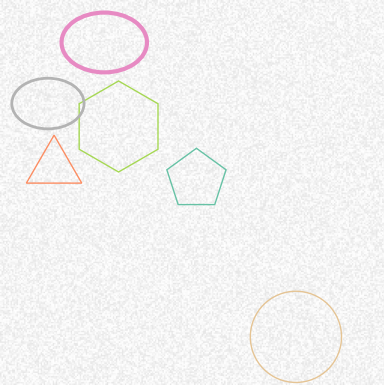[{"shape": "pentagon", "thickness": 1, "radius": 0.4, "center": [0.51, 0.534]}, {"shape": "triangle", "thickness": 1, "radius": 0.42, "center": [0.14, 0.566]}, {"shape": "oval", "thickness": 3, "radius": 0.55, "center": [0.271, 0.89]}, {"shape": "hexagon", "thickness": 1, "radius": 0.59, "center": [0.308, 0.671]}, {"shape": "circle", "thickness": 1, "radius": 0.59, "center": [0.769, 0.125]}, {"shape": "oval", "thickness": 2, "radius": 0.47, "center": [0.124, 0.731]}]